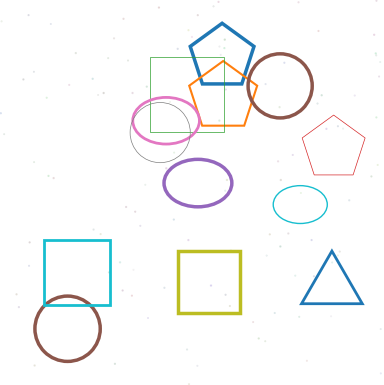[{"shape": "pentagon", "thickness": 2.5, "radius": 0.44, "center": [0.577, 0.852]}, {"shape": "triangle", "thickness": 2, "radius": 0.46, "center": [0.862, 0.257]}, {"shape": "pentagon", "thickness": 1.5, "radius": 0.46, "center": [0.58, 0.749]}, {"shape": "square", "thickness": 0.5, "radius": 0.48, "center": [0.486, 0.755]}, {"shape": "pentagon", "thickness": 0.5, "radius": 0.43, "center": [0.867, 0.615]}, {"shape": "oval", "thickness": 2.5, "radius": 0.44, "center": [0.514, 0.524]}, {"shape": "circle", "thickness": 2.5, "radius": 0.42, "center": [0.176, 0.146]}, {"shape": "circle", "thickness": 2.5, "radius": 0.42, "center": [0.728, 0.777]}, {"shape": "oval", "thickness": 2, "radius": 0.43, "center": [0.431, 0.686]}, {"shape": "circle", "thickness": 0.5, "radius": 0.39, "center": [0.416, 0.656]}, {"shape": "square", "thickness": 2.5, "radius": 0.4, "center": [0.543, 0.269]}, {"shape": "oval", "thickness": 1, "radius": 0.35, "center": [0.78, 0.469]}, {"shape": "square", "thickness": 2, "radius": 0.43, "center": [0.201, 0.292]}]